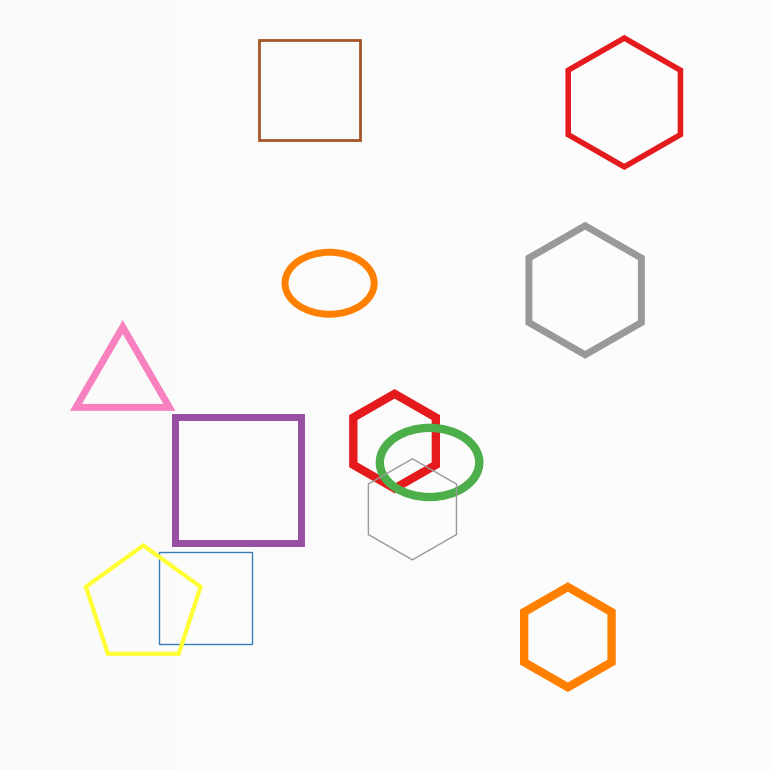[{"shape": "hexagon", "thickness": 2, "radius": 0.42, "center": [0.806, 0.867]}, {"shape": "hexagon", "thickness": 3, "radius": 0.31, "center": [0.509, 0.427]}, {"shape": "square", "thickness": 0.5, "radius": 0.3, "center": [0.265, 0.223]}, {"shape": "oval", "thickness": 3, "radius": 0.32, "center": [0.554, 0.399]}, {"shape": "square", "thickness": 2.5, "radius": 0.41, "center": [0.307, 0.377]}, {"shape": "hexagon", "thickness": 3, "radius": 0.33, "center": [0.733, 0.173]}, {"shape": "oval", "thickness": 2.5, "radius": 0.29, "center": [0.425, 0.632]}, {"shape": "pentagon", "thickness": 1.5, "radius": 0.39, "center": [0.185, 0.214]}, {"shape": "square", "thickness": 1, "radius": 0.33, "center": [0.399, 0.883]}, {"shape": "triangle", "thickness": 2.5, "radius": 0.35, "center": [0.158, 0.506]}, {"shape": "hexagon", "thickness": 0.5, "radius": 0.33, "center": [0.532, 0.339]}, {"shape": "hexagon", "thickness": 2.5, "radius": 0.42, "center": [0.755, 0.623]}]